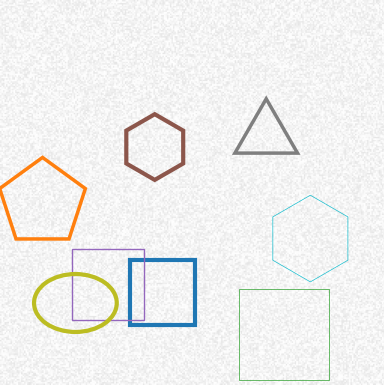[{"shape": "square", "thickness": 3, "radius": 0.42, "center": [0.422, 0.241]}, {"shape": "pentagon", "thickness": 2.5, "radius": 0.59, "center": [0.11, 0.474]}, {"shape": "square", "thickness": 0.5, "radius": 0.59, "center": [0.738, 0.131]}, {"shape": "square", "thickness": 1, "radius": 0.46, "center": [0.281, 0.261]}, {"shape": "hexagon", "thickness": 3, "radius": 0.43, "center": [0.402, 0.618]}, {"shape": "triangle", "thickness": 2.5, "radius": 0.47, "center": [0.691, 0.649]}, {"shape": "oval", "thickness": 3, "radius": 0.54, "center": [0.196, 0.213]}, {"shape": "hexagon", "thickness": 0.5, "radius": 0.56, "center": [0.806, 0.38]}]